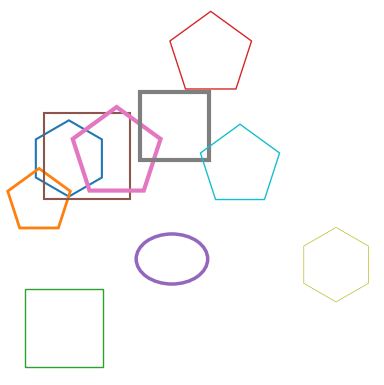[{"shape": "hexagon", "thickness": 1.5, "radius": 0.5, "center": [0.179, 0.588]}, {"shape": "pentagon", "thickness": 2, "radius": 0.43, "center": [0.101, 0.477]}, {"shape": "square", "thickness": 1, "radius": 0.51, "center": [0.165, 0.148]}, {"shape": "pentagon", "thickness": 1, "radius": 0.56, "center": [0.547, 0.859]}, {"shape": "oval", "thickness": 2.5, "radius": 0.46, "center": [0.447, 0.327]}, {"shape": "square", "thickness": 1.5, "radius": 0.56, "center": [0.227, 0.594]}, {"shape": "pentagon", "thickness": 3, "radius": 0.6, "center": [0.303, 0.602]}, {"shape": "square", "thickness": 3, "radius": 0.44, "center": [0.454, 0.672]}, {"shape": "hexagon", "thickness": 0.5, "radius": 0.48, "center": [0.873, 0.313]}, {"shape": "pentagon", "thickness": 1, "radius": 0.54, "center": [0.623, 0.569]}]